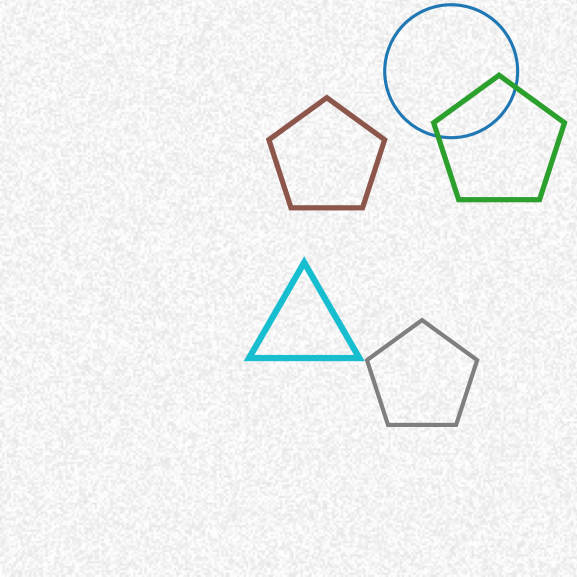[{"shape": "circle", "thickness": 1.5, "radius": 0.58, "center": [0.781, 0.876]}, {"shape": "pentagon", "thickness": 2.5, "radius": 0.6, "center": [0.864, 0.75]}, {"shape": "pentagon", "thickness": 2.5, "radius": 0.53, "center": [0.566, 0.725]}, {"shape": "pentagon", "thickness": 2, "radius": 0.5, "center": [0.731, 0.345]}, {"shape": "triangle", "thickness": 3, "radius": 0.55, "center": [0.527, 0.434]}]